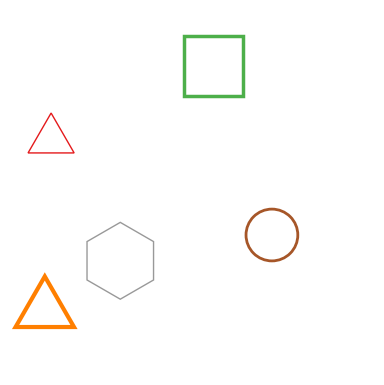[{"shape": "triangle", "thickness": 1, "radius": 0.35, "center": [0.133, 0.637]}, {"shape": "square", "thickness": 2.5, "radius": 0.38, "center": [0.555, 0.829]}, {"shape": "triangle", "thickness": 3, "radius": 0.44, "center": [0.116, 0.194]}, {"shape": "circle", "thickness": 2, "radius": 0.34, "center": [0.706, 0.39]}, {"shape": "hexagon", "thickness": 1, "radius": 0.5, "center": [0.312, 0.323]}]